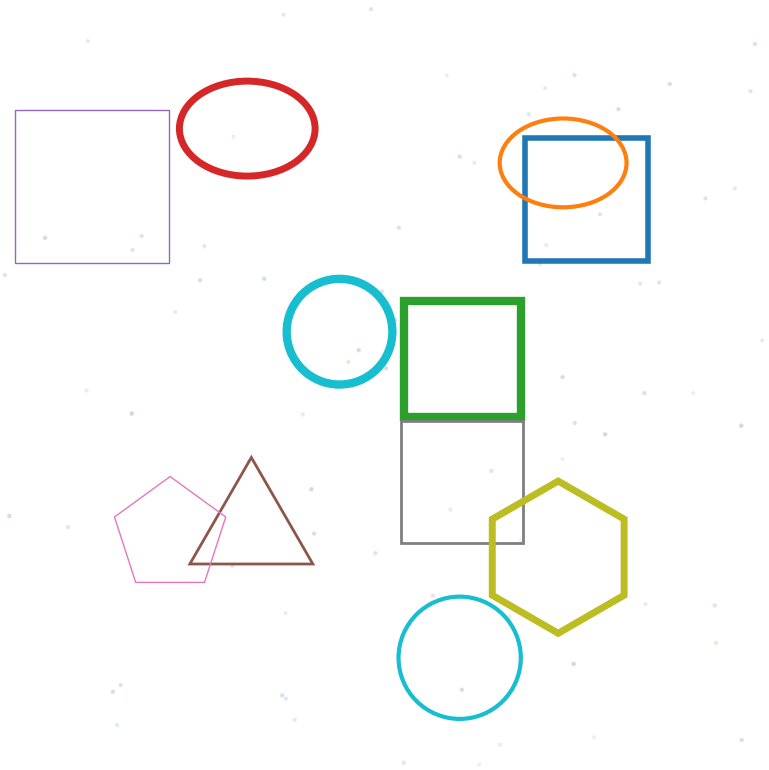[{"shape": "square", "thickness": 2, "radius": 0.4, "center": [0.762, 0.741]}, {"shape": "oval", "thickness": 1.5, "radius": 0.41, "center": [0.731, 0.788]}, {"shape": "square", "thickness": 3, "radius": 0.38, "center": [0.601, 0.533]}, {"shape": "oval", "thickness": 2.5, "radius": 0.44, "center": [0.321, 0.833]}, {"shape": "square", "thickness": 0.5, "radius": 0.5, "center": [0.12, 0.758]}, {"shape": "triangle", "thickness": 1, "radius": 0.46, "center": [0.326, 0.314]}, {"shape": "pentagon", "thickness": 0.5, "radius": 0.38, "center": [0.221, 0.305]}, {"shape": "square", "thickness": 1, "radius": 0.4, "center": [0.6, 0.374]}, {"shape": "hexagon", "thickness": 2.5, "radius": 0.49, "center": [0.725, 0.276]}, {"shape": "circle", "thickness": 3, "radius": 0.34, "center": [0.441, 0.569]}, {"shape": "circle", "thickness": 1.5, "radius": 0.4, "center": [0.597, 0.146]}]